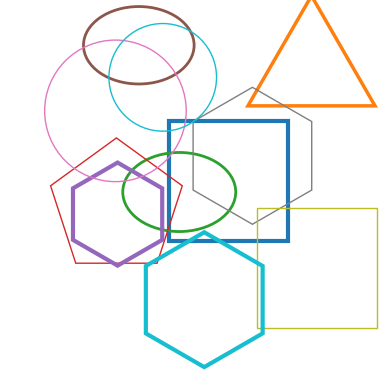[{"shape": "square", "thickness": 3, "radius": 0.78, "center": [0.594, 0.53]}, {"shape": "triangle", "thickness": 2.5, "radius": 0.95, "center": [0.809, 0.82]}, {"shape": "oval", "thickness": 2, "radius": 0.73, "center": [0.466, 0.501]}, {"shape": "pentagon", "thickness": 1, "radius": 0.9, "center": [0.302, 0.462]}, {"shape": "hexagon", "thickness": 3, "radius": 0.67, "center": [0.305, 0.444]}, {"shape": "oval", "thickness": 2, "radius": 0.72, "center": [0.361, 0.882]}, {"shape": "circle", "thickness": 1, "radius": 0.92, "center": [0.3, 0.712]}, {"shape": "hexagon", "thickness": 1, "radius": 0.89, "center": [0.656, 0.595]}, {"shape": "square", "thickness": 1, "radius": 0.78, "center": [0.824, 0.304]}, {"shape": "circle", "thickness": 1, "radius": 0.7, "center": [0.423, 0.799]}, {"shape": "hexagon", "thickness": 3, "radius": 0.88, "center": [0.531, 0.222]}]